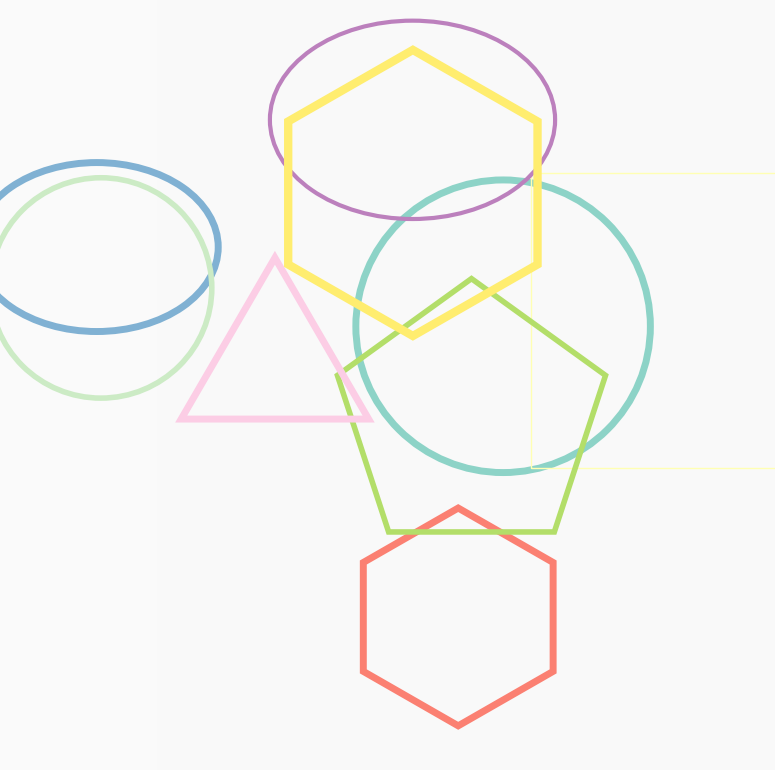[{"shape": "circle", "thickness": 2.5, "radius": 0.95, "center": [0.649, 0.576]}, {"shape": "square", "thickness": 0.5, "radius": 0.96, "center": [0.876, 0.583]}, {"shape": "hexagon", "thickness": 2.5, "radius": 0.71, "center": [0.591, 0.199]}, {"shape": "oval", "thickness": 2.5, "radius": 0.78, "center": [0.125, 0.679]}, {"shape": "pentagon", "thickness": 2, "radius": 0.91, "center": [0.608, 0.456]}, {"shape": "triangle", "thickness": 2.5, "radius": 0.7, "center": [0.355, 0.526]}, {"shape": "oval", "thickness": 1.5, "radius": 0.92, "center": [0.532, 0.844]}, {"shape": "circle", "thickness": 2, "radius": 0.72, "center": [0.13, 0.626]}, {"shape": "hexagon", "thickness": 3, "radius": 0.93, "center": [0.533, 0.749]}]